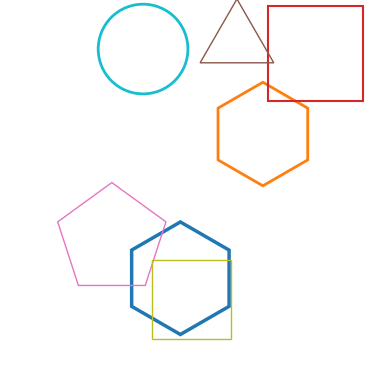[{"shape": "hexagon", "thickness": 2.5, "radius": 0.73, "center": [0.468, 0.277]}, {"shape": "hexagon", "thickness": 2, "radius": 0.67, "center": [0.683, 0.652]}, {"shape": "square", "thickness": 1.5, "radius": 0.62, "center": [0.819, 0.861]}, {"shape": "triangle", "thickness": 1, "radius": 0.55, "center": [0.615, 0.892]}, {"shape": "pentagon", "thickness": 1, "radius": 0.74, "center": [0.29, 0.378]}, {"shape": "square", "thickness": 1, "radius": 0.51, "center": [0.497, 0.222]}, {"shape": "circle", "thickness": 2, "radius": 0.58, "center": [0.372, 0.873]}]